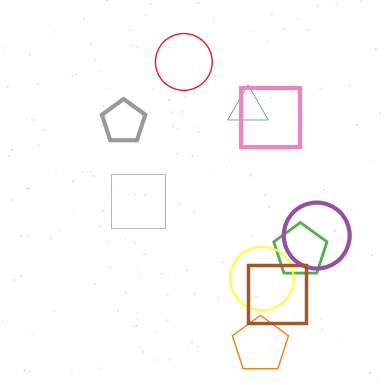[{"shape": "circle", "thickness": 1, "radius": 0.37, "center": [0.477, 0.839]}, {"shape": "triangle", "thickness": 0.5, "radius": 0.31, "center": [0.644, 0.719]}, {"shape": "pentagon", "thickness": 2, "radius": 0.36, "center": [0.78, 0.349]}, {"shape": "circle", "thickness": 3, "radius": 0.43, "center": [0.823, 0.388]}, {"shape": "pentagon", "thickness": 1, "radius": 0.38, "center": [0.676, 0.104]}, {"shape": "circle", "thickness": 1.5, "radius": 0.41, "center": [0.68, 0.277]}, {"shape": "square", "thickness": 2.5, "radius": 0.38, "center": [0.72, 0.236]}, {"shape": "square", "thickness": 3, "radius": 0.39, "center": [0.702, 0.695]}, {"shape": "square", "thickness": 0.5, "radius": 0.35, "center": [0.359, 0.478]}, {"shape": "pentagon", "thickness": 3, "radius": 0.3, "center": [0.321, 0.684]}]